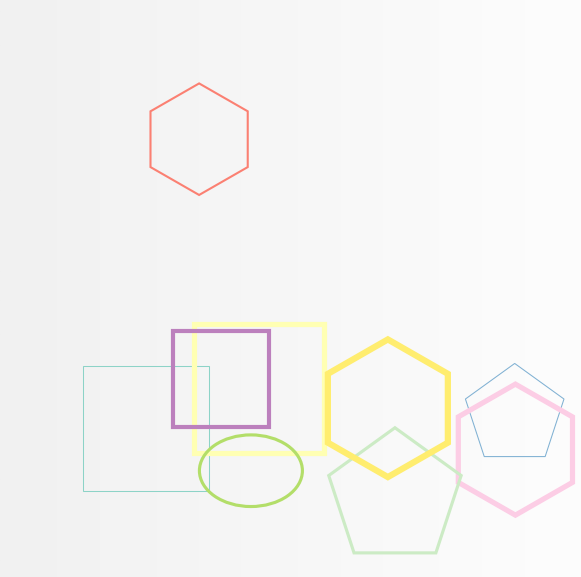[{"shape": "square", "thickness": 0.5, "radius": 0.54, "center": [0.252, 0.258]}, {"shape": "square", "thickness": 2.5, "radius": 0.56, "center": [0.445, 0.326]}, {"shape": "hexagon", "thickness": 1, "radius": 0.48, "center": [0.343, 0.758]}, {"shape": "pentagon", "thickness": 0.5, "radius": 0.45, "center": [0.886, 0.281]}, {"shape": "oval", "thickness": 1.5, "radius": 0.44, "center": [0.432, 0.184]}, {"shape": "hexagon", "thickness": 2.5, "radius": 0.57, "center": [0.887, 0.221]}, {"shape": "square", "thickness": 2, "radius": 0.41, "center": [0.38, 0.343]}, {"shape": "pentagon", "thickness": 1.5, "radius": 0.6, "center": [0.679, 0.139]}, {"shape": "hexagon", "thickness": 3, "radius": 0.6, "center": [0.667, 0.292]}]